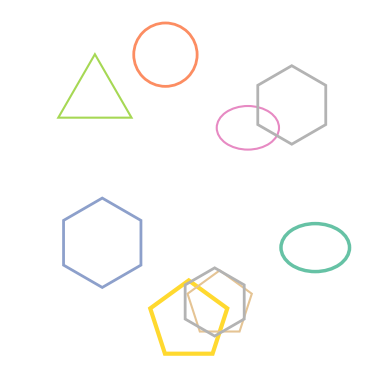[{"shape": "oval", "thickness": 2.5, "radius": 0.45, "center": [0.819, 0.357]}, {"shape": "circle", "thickness": 2, "radius": 0.41, "center": [0.43, 0.858]}, {"shape": "hexagon", "thickness": 2, "radius": 0.58, "center": [0.266, 0.369]}, {"shape": "oval", "thickness": 1.5, "radius": 0.4, "center": [0.644, 0.668]}, {"shape": "triangle", "thickness": 1.5, "radius": 0.55, "center": [0.246, 0.749]}, {"shape": "pentagon", "thickness": 3, "radius": 0.53, "center": [0.49, 0.166]}, {"shape": "pentagon", "thickness": 1.5, "radius": 0.44, "center": [0.571, 0.21]}, {"shape": "hexagon", "thickness": 2, "radius": 0.51, "center": [0.758, 0.727]}, {"shape": "hexagon", "thickness": 2, "radius": 0.44, "center": [0.558, 0.216]}]